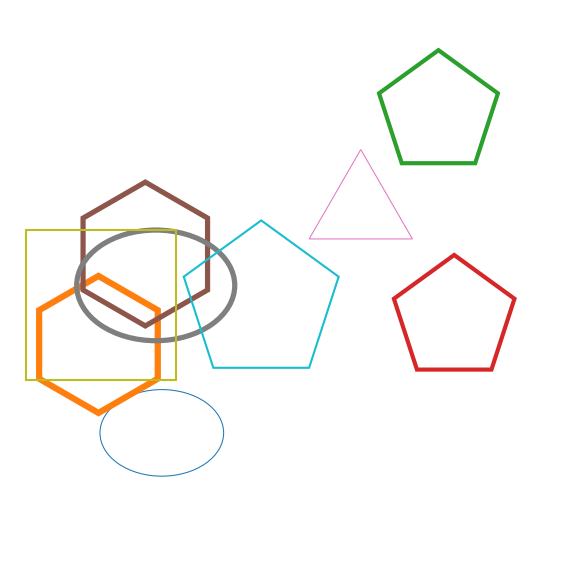[{"shape": "oval", "thickness": 0.5, "radius": 0.54, "center": [0.28, 0.25]}, {"shape": "hexagon", "thickness": 3, "radius": 0.59, "center": [0.17, 0.403]}, {"shape": "pentagon", "thickness": 2, "radius": 0.54, "center": [0.759, 0.804]}, {"shape": "pentagon", "thickness": 2, "radius": 0.55, "center": [0.786, 0.448]}, {"shape": "hexagon", "thickness": 2.5, "radius": 0.62, "center": [0.252, 0.559]}, {"shape": "triangle", "thickness": 0.5, "radius": 0.52, "center": [0.625, 0.637]}, {"shape": "oval", "thickness": 2.5, "radius": 0.68, "center": [0.27, 0.505]}, {"shape": "square", "thickness": 1, "radius": 0.65, "center": [0.175, 0.471]}, {"shape": "pentagon", "thickness": 1, "radius": 0.71, "center": [0.452, 0.476]}]